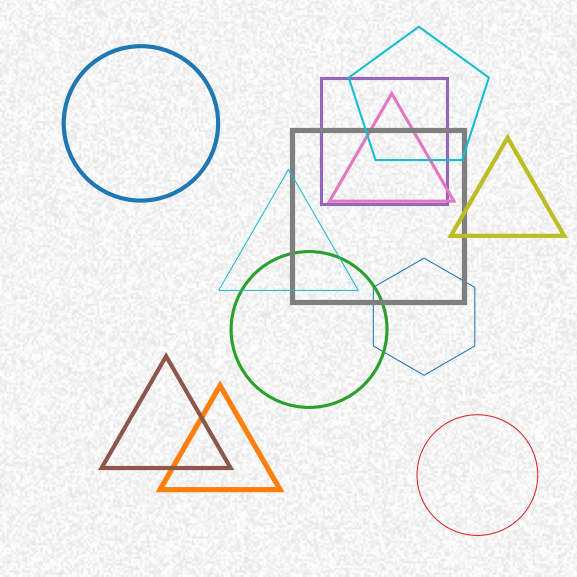[{"shape": "hexagon", "thickness": 0.5, "radius": 0.51, "center": [0.734, 0.451]}, {"shape": "circle", "thickness": 2, "radius": 0.67, "center": [0.244, 0.785]}, {"shape": "triangle", "thickness": 2.5, "radius": 0.6, "center": [0.381, 0.211]}, {"shape": "circle", "thickness": 1.5, "radius": 0.67, "center": [0.535, 0.429]}, {"shape": "circle", "thickness": 0.5, "radius": 0.52, "center": [0.827, 0.176]}, {"shape": "square", "thickness": 1.5, "radius": 0.54, "center": [0.665, 0.755]}, {"shape": "triangle", "thickness": 2, "radius": 0.65, "center": [0.288, 0.253]}, {"shape": "triangle", "thickness": 1.5, "radius": 0.62, "center": [0.678, 0.713]}, {"shape": "square", "thickness": 2.5, "radius": 0.75, "center": [0.655, 0.625]}, {"shape": "triangle", "thickness": 2, "radius": 0.57, "center": [0.879, 0.647]}, {"shape": "triangle", "thickness": 0.5, "radius": 0.7, "center": [0.5, 0.566]}, {"shape": "pentagon", "thickness": 1, "radius": 0.64, "center": [0.725, 0.825]}]